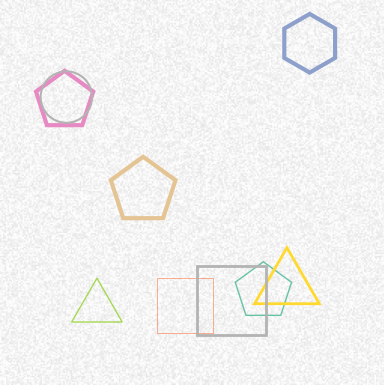[{"shape": "pentagon", "thickness": 1, "radius": 0.38, "center": [0.684, 0.243]}, {"shape": "square", "thickness": 0.5, "radius": 0.36, "center": [0.48, 0.207]}, {"shape": "hexagon", "thickness": 3, "radius": 0.38, "center": [0.804, 0.888]}, {"shape": "pentagon", "thickness": 3, "radius": 0.39, "center": [0.168, 0.738]}, {"shape": "triangle", "thickness": 1, "radius": 0.38, "center": [0.252, 0.202]}, {"shape": "triangle", "thickness": 2, "radius": 0.49, "center": [0.745, 0.26]}, {"shape": "pentagon", "thickness": 3, "radius": 0.44, "center": [0.372, 0.505]}, {"shape": "square", "thickness": 2, "radius": 0.45, "center": [0.602, 0.221]}, {"shape": "circle", "thickness": 1.5, "radius": 0.33, "center": [0.172, 0.748]}]